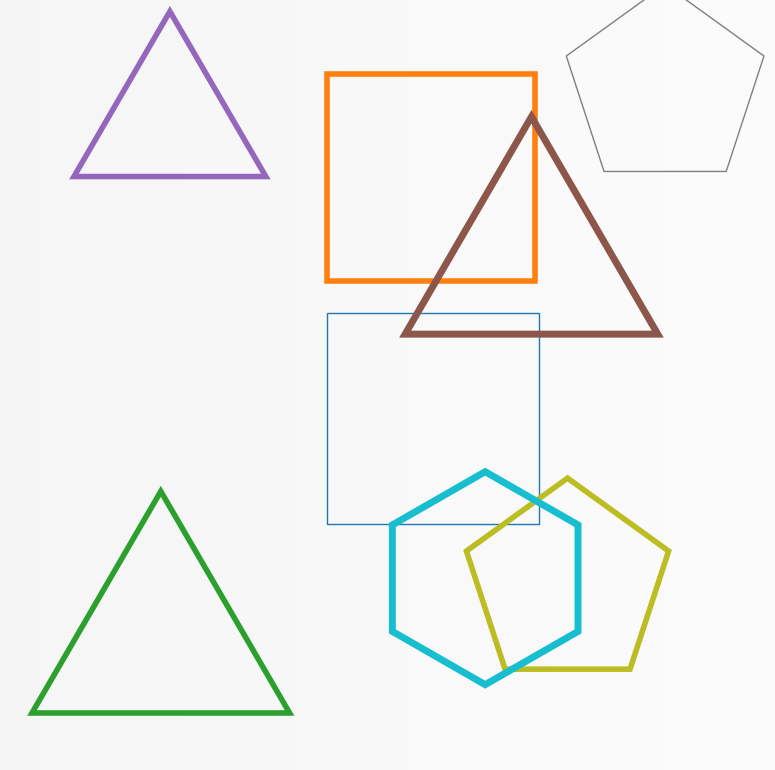[{"shape": "square", "thickness": 0.5, "radius": 0.69, "center": [0.559, 0.456]}, {"shape": "square", "thickness": 2, "radius": 0.67, "center": [0.557, 0.77]}, {"shape": "triangle", "thickness": 2, "radius": 0.96, "center": [0.207, 0.17]}, {"shape": "triangle", "thickness": 2, "radius": 0.71, "center": [0.219, 0.842]}, {"shape": "triangle", "thickness": 2.5, "radius": 0.94, "center": [0.686, 0.66]}, {"shape": "pentagon", "thickness": 0.5, "radius": 0.67, "center": [0.858, 0.886]}, {"shape": "pentagon", "thickness": 2, "radius": 0.69, "center": [0.732, 0.242]}, {"shape": "hexagon", "thickness": 2.5, "radius": 0.69, "center": [0.626, 0.249]}]